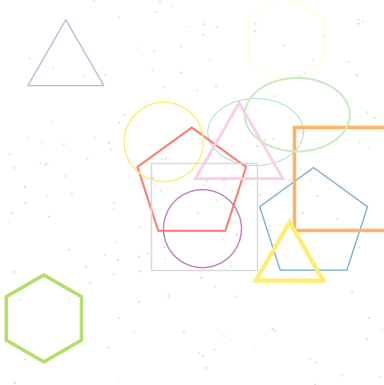[{"shape": "oval", "thickness": 0.5, "radius": 0.62, "center": [0.664, 0.657]}, {"shape": "hexagon", "thickness": 0.5, "radius": 0.57, "center": [0.743, 0.898]}, {"shape": "triangle", "thickness": 1, "radius": 0.57, "center": [0.171, 0.835]}, {"shape": "pentagon", "thickness": 1.5, "radius": 0.74, "center": [0.498, 0.521]}, {"shape": "pentagon", "thickness": 1, "radius": 0.74, "center": [0.814, 0.417]}, {"shape": "square", "thickness": 2.5, "radius": 0.67, "center": [0.896, 0.537]}, {"shape": "hexagon", "thickness": 2.5, "radius": 0.56, "center": [0.114, 0.173]}, {"shape": "triangle", "thickness": 2, "radius": 0.66, "center": [0.621, 0.602]}, {"shape": "square", "thickness": 1, "radius": 0.69, "center": [0.53, 0.437]}, {"shape": "circle", "thickness": 1, "radius": 0.51, "center": [0.526, 0.406]}, {"shape": "oval", "thickness": 1.5, "radius": 0.68, "center": [0.772, 0.702]}, {"shape": "circle", "thickness": 1, "radius": 0.51, "center": [0.425, 0.631]}, {"shape": "triangle", "thickness": 3, "radius": 0.51, "center": [0.752, 0.322]}]